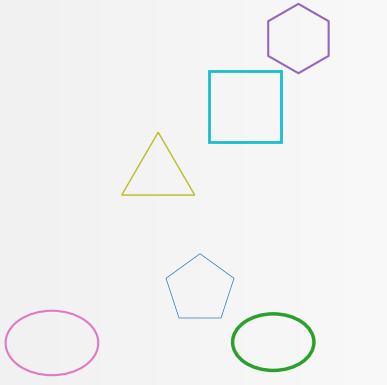[{"shape": "pentagon", "thickness": 0.5, "radius": 0.46, "center": [0.516, 0.249]}, {"shape": "oval", "thickness": 2.5, "radius": 0.52, "center": [0.705, 0.111]}, {"shape": "hexagon", "thickness": 1.5, "radius": 0.45, "center": [0.77, 0.9]}, {"shape": "oval", "thickness": 1.5, "radius": 0.6, "center": [0.134, 0.109]}, {"shape": "triangle", "thickness": 1, "radius": 0.54, "center": [0.408, 0.548]}, {"shape": "square", "thickness": 2, "radius": 0.46, "center": [0.631, 0.723]}]